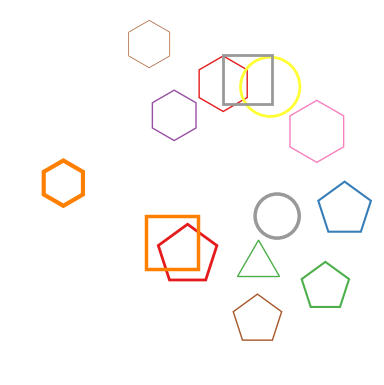[{"shape": "hexagon", "thickness": 1, "radius": 0.36, "center": [0.58, 0.783]}, {"shape": "pentagon", "thickness": 2, "radius": 0.4, "center": [0.487, 0.338]}, {"shape": "pentagon", "thickness": 1.5, "radius": 0.36, "center": [0.895, 0.456]}, {"shape": "pentagon", "thickness": 1.5, "radius": 0.32, "center": [0.845, 0.255]}, {"shape": "triangle", "thickness": 1, "radius": 0.32, "center": [0.671, 0.313]}, {"shape": "hexagon", "thickness": 1, "radius": 0.33, "center": [0.452, 0.7]}, {"shape": "square", "thickness": 2.5, "radius": 0.34, "center": [0.446, 0.37]}, {"shape": "hexagon", "thickness": 3, "radius": 0.29, "center": [0.165, 0.524]}, {"shape": "circle", "thickness": 2, "radius": 0.39, "center": [0.702, 0.775]}, {"shape": "hexagon", "thickness": 0.5, "radius": 0.31, "center": [0.388, 0.886]}, {"shape": "pentagon", "thickness": 1, "radius": 0.33, "center": [0.669, 0.17]}, {"shape": "hexagon", "thickness": 1, "radius": 0.4, "center": [0.823, 0.659]}, {"shape": "square", "thickness": 2, "radius": 0.31, "center": [0.643, 0.793]}, {"shape": "circle", "thickness": 2.5, "radius": 0.29, "center": [0.72, 0.439]}]